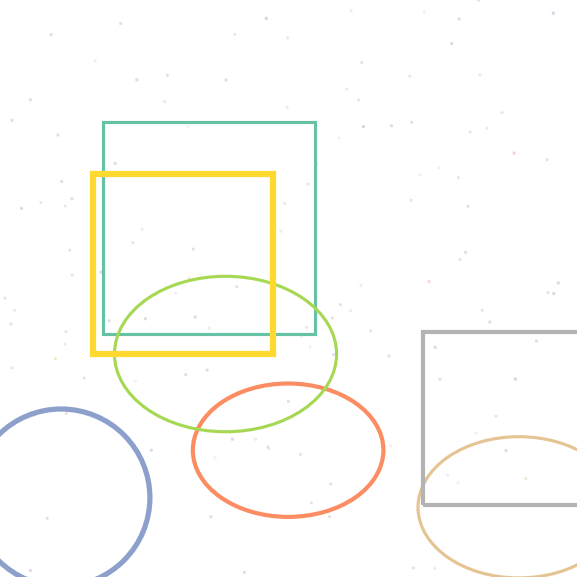[{"shape": "square", "thickness": 1.5, "radius": 0.92, "center": [0.362, 0.604]}, {"shape": "oval", "thickness": 2, "radius": 0.82, "center": [0.499, 0.22]}, {"shape": "circle", "thickness": 2.5, "radius": 0.77, "center": [0.106, 0.137]}, {"shape": "oval", "thickness": 1.5, "radius": 0.96, "center": [0.391, 0.386]}, {"shape": "square", "thickness": 3, "radius": 0.78, "center": [0.318, 0.543]}, {"shape": "oval", "thickness": 1.5, "radius": 0.87, "center": [0.898, 0.121]}, {"shape": "square", "thickness": 2, "radius": 0.75, "center": [0.883, 0.275]}]